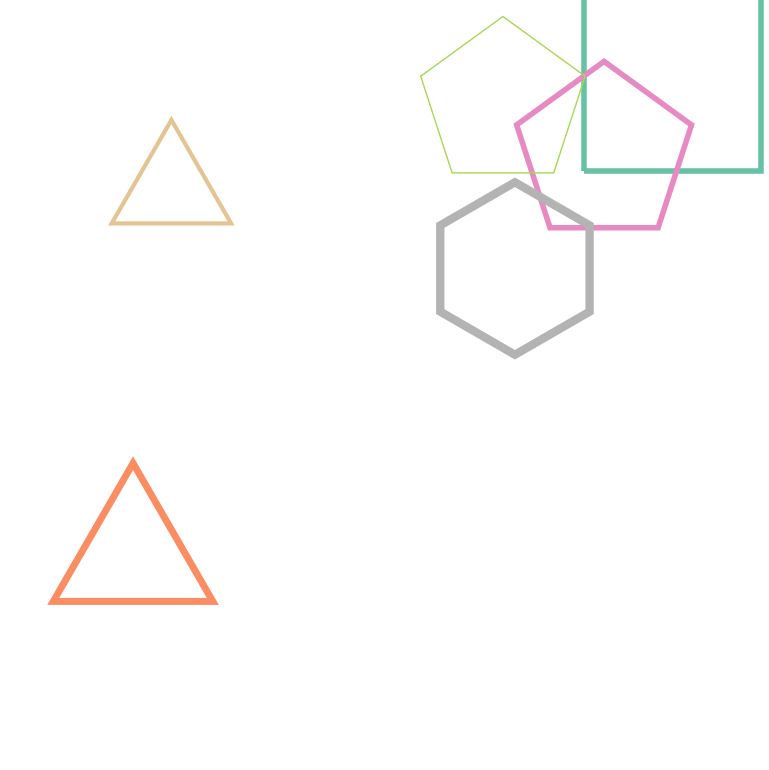[{"shape": "square", "thickness": 2, "radius": 0.58, "center": [0.873, 0.893]}, {"shape": "triangle", "thickness": 2.5, "radius": 0.6, "center": [0.173, 0.279]}, {"shape": "pentagon", "thickness": 2, "radius": 0.6, "center": [0.785, 0.801]}, {"shape": "pentagon", "thickness": 0.5, "radius": 0.56, "center": [0.653, 0.866]}, {"shape": "triangle", "thickness": 1.5, "radius": 0.45, "center": [0.223, 0.755]}, {"shape": "hexagon", "thickness": 3, "radius": 0.56, "center": [0.669, 0.651]}]